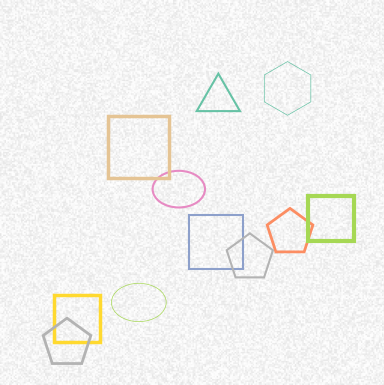[{"shape": "triangle", "thickness": 1.5, "radius": 0.32, "center": [0.567, 0.744]}, {"shape": "hexagon", "thickness": 0.5, "radius": 0.35, "center": [0.747, 0.77]}, {"shape": "pentagon", "thickness": 2, "radius": 0.31, "center": [0.753, 0.396]}, {"shape": "square", "thickness": 1.5, "radius": 0.35, "center": [0.561, 0.372]}, {"shape": "oval", "thickness": 1.5, "radius": 0.34, "center": [0.464, 0.509]}, {"shape": "square", "thickness": 3, "radius": 0.29, "center": [0.86, 0.433]}, {"shape": "oval", "thickness": 0.5, "radius": 0.36, "center": [0.361, 0.214]}, {"shape": "square", "thickness": 2.5, "radius": 0.3, "center": [0.2, 0.172]}, {"shape": "square", "thickness": 2.5, "radius": 0.4, "center": [0.36, 0.619]}, {"shape": "pentagon", "thickness": 1.5, "radius": 0.32, "center": [0.649, 0.331]}, {"shape": "pentagon", "thickness": 2, "radius": 0.33, "center": [0.174, 0.108]}]